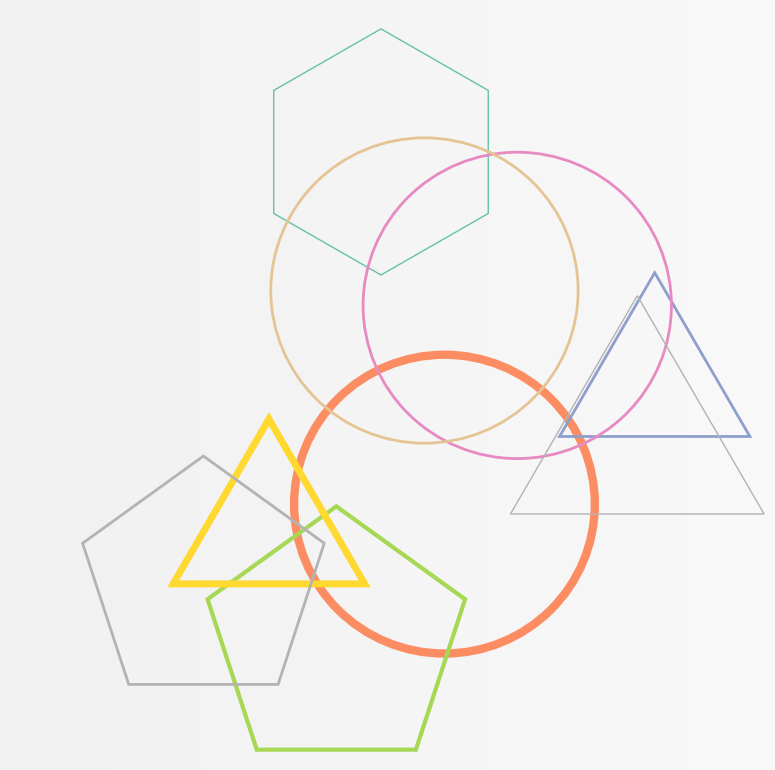[{"shape": "hexagon", "thickness": 0.5, "radius": 0.8, "center": [0.492, 0.803]}, {"shape": "circle", "thickness": 3, "radius": 0.97, "center": [0.573, 0.345]}, {"shape": "triangle", "thickness": 1, "radius": 0.71, "center": [0.845, 0.504]}, {"shape": "circle", "thickness": 1, "radius": 0.99, "center": [0.667, 0.603]}, {"shape": "pentagon", "thickness": 1.5, "radius": 0.87, "center": [0.434, 0.168]}, {"shape": "triangle", "thickness": 2.5, "radius": 0.71, "center": [0.347, 0.313]}, {"shape": "circle", "thickness": 1, "radius": 0.99, "center": [0.548, 0.623]}, {"shape": "triangle", "thickness": 0.5, "radius": 0.94, "center": [0.822, 0.427]}, {"shape": "pentagon", "thickness": 1, "radius": 0.82, "center": [0.262, 0.244]}]